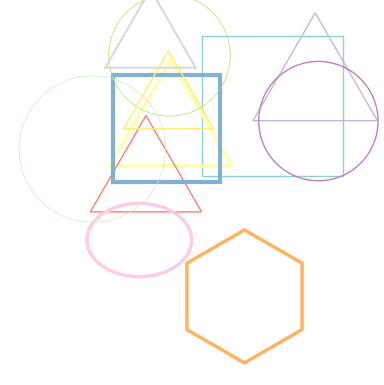[{"shape": "square", "thickness": 1, "radius": 0.91, "center": [0.708, 0.725]}, {"shape": "triangle", "thickness": 2.5, "radius": 0.92, "center": [0.444, 0.661]}, {"shape": "triangle", "thickness": 1, "radius": 0.93, "center": [0.819, 0.78]}, {"shape": "triangle", "thickness": 1, "radius": 0.83, "center": [0.379, 0.533]}, {"shape": "square", "thickness": 3, "radius": 0.69, "center": [0.432, 0.667]}, {"shape": "hexagon", "thickness": 2.5, "radius": 0.86, "center": [0.635, 0.23]}, {"shape": "circle", "thickness": 0.5, "radius": 0.79, "center": [0.44, 0.856]}, {"shape": "oval", "thickness": 2.5, "radius": 0.68, "center": [0.362, 0.377]}, {"shape": "triangle", "thickness": 1.5, "radius": 0.68, "center": [0.391, 0.892]}, {"shape": "circle", "thickness": 1, "radius": 0.78, "center": [0.827, 0.685]}, {"shape": "circle", "thickness": 0.5, "radius": 0.95, "center": [0.24, 0.613]}, {"shape": "triangle", "thickness": 1, "radius": 0.67, "center": [0.438, 0.733]}]